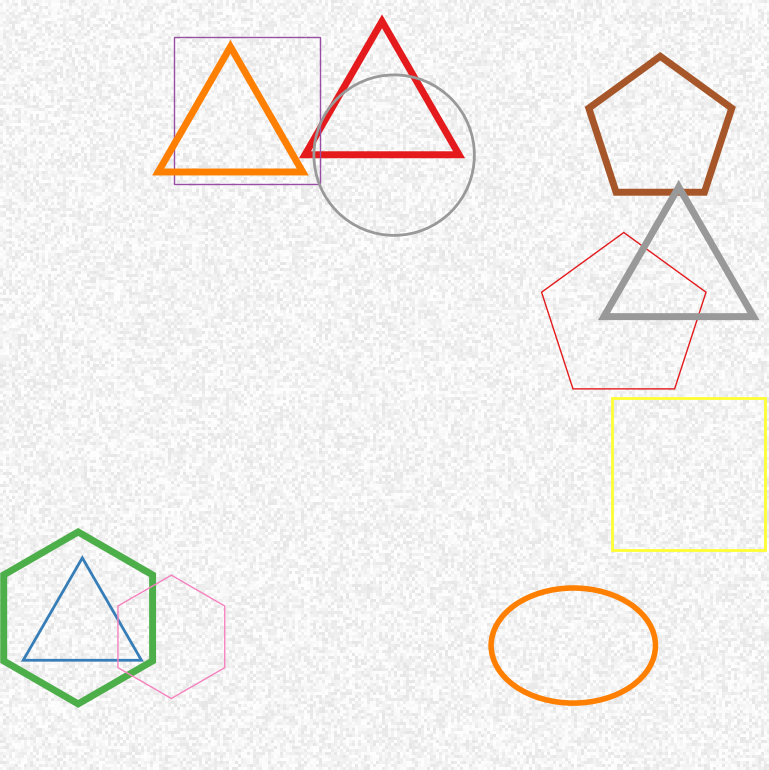[{"shape": "pentagon", "thickness": 0.5, "radius": 0.56, "center": [0.81, 0.586]}, {"shape": "triangle", "thickness": 2.5, "radius": 0.58, "center": [0.496, 0.857]}, {"shape": "triangle", "thickness": 1, "radius": 0.44, "center": [0.107, 0.187]}, {"shape": "hexagon", "thickness": 2.5, "radius": 0.56, "center": [0.101, 0.197]}, {"shape": "square", "thickness": 0.5, "radius": 0.48, "center": [0.321, 0.856]}, {"shape": "triangle", "thickness": 2.5, "radius": 0.54, "center": [0.299, 0.831]}, {"shape": "oval", "thickness": 2, "radius": 0.53, "center": [0.745, 0.162]}, {"shape": "square", "thickness": 1, "radius": 0.49, "center": [0.894, 0.385]}, {"shape": "pentagon", "thickness": 2.5, "radius": 0.49, "center": [0.858, 0.829]}, {"shape": "hexagon", "thickness": 0.5, "radius": 0.4, "center": [0.223, 0.173]}, {"shape": "circle", "thickness": 1, "radius": 0.52, "center": [0.512, 0.799]}, {"shape": "triangle", "thickness": 2.5, "radius": 0.56, "center": [0.881, 0.645]}]